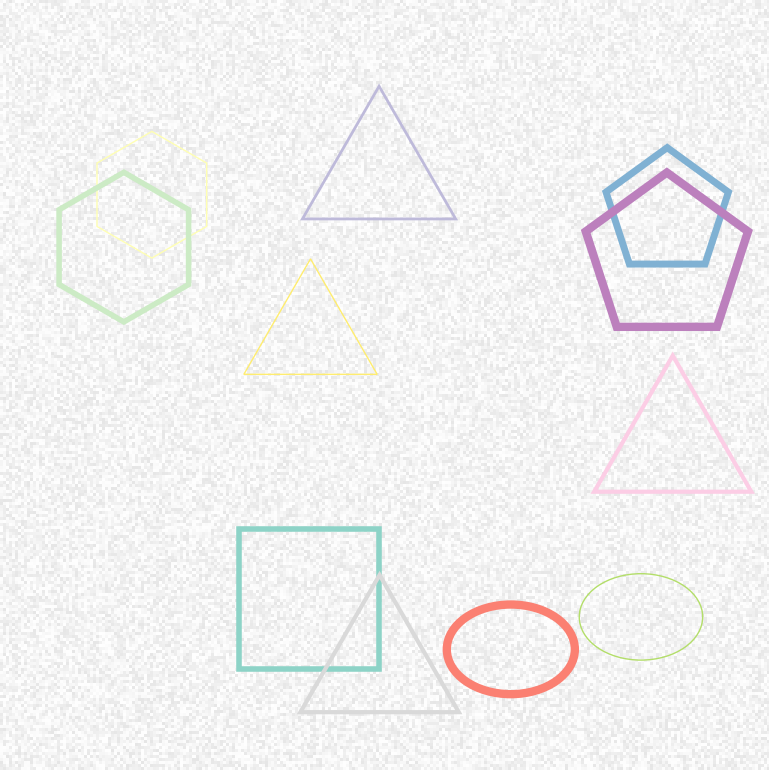[{"shape": "square", "thickness": 2, "radius": 0.45, "center": [0.402, 0.222]}, {"shape": "hexagon", "thickness": 0.5, "radius": 0.41, "center": [0.197, 0.747]}, {"shape": "triangle", "thickness": 1, "radius": 0.57, "center": [0.492, 0.773]}, {"shape": "oval", "thickness": 3, "radius": 0.42, "center": [0.663, 0.157]}, {"shape": "pentagon", "thickness": 2.5, "radius": 0.42, "center": [0.866, 0.725]}, {"shape": "oval", "thickness": 0.5, "radius": 0.4, "center": [0.832, 0.199]}, {"shape": "triangle", "thickness": 1.5, "radius": 0.59, "center": [0.874, 0.42]}, {"shape": "triangle", "thickness": 1.5, "radius": 0.59, "center": [0.493, 0.135]}, {"shape": "pentagon", "thickness": 3, "radius": 0.55, "center": [0.866, 0.665]}, {"shape": "hexagon", "thickness": 2, "radius": 0.49, "center": [0.161, 0.679]}, {"shape": "triangle", "thickness": 0.5, "radius": 0.5, "center": [0.403, 0.564]}]